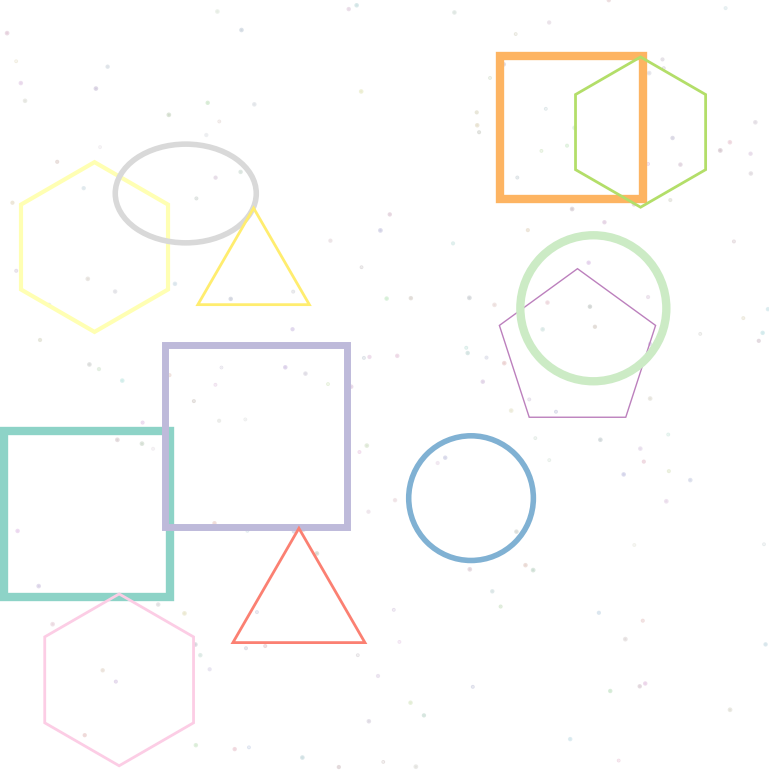[{"shape": "square", "thickness": 3, "radius": 0.54, "center": [0.113, 0.332]}, {"shape": "hexagon", "thickness": 1.5, "radius": 0.55, "center": [0.123, 0.679]}, {"shape": "square", "thickness": 2.5, "radius": 0.59, "center": [0.332, 0.434]}, {"shape": "triangle", "thickness": 1, "radius": 0.49, "center": [0.388, 0.215]}, {"shape": "circle", "thickness": 2, "radius": 0.4, "center": [0.612, 0.353]}, {"shape": "square", "thickness": 3, "radius": 0.46, "center": [0.743, 0.834]}, {"shape": "hexagon", "thickness": 1, "radius": 0.49, "center": [0.832, 0.828]}, {"shape": "hexagon", "thickness": 1, "radius": 0.56, "center": [0.155, 0.117]}, {"shape": "oval", "thickness": 2, "radius": 0.46, "center": [0.241, 0.749]}, {"shape": "pentagon", "thickness": 0.5, "radius": 0.53, "center": [0.75, 0.544]}, {"shape": "circle", "thickness": 3, "radius": 0.47, "center": [0.771, 0.6]}, {"shape": "triangle", "thickness": 1, "radius": 0.42, "center": [0.329, 0.646]}]